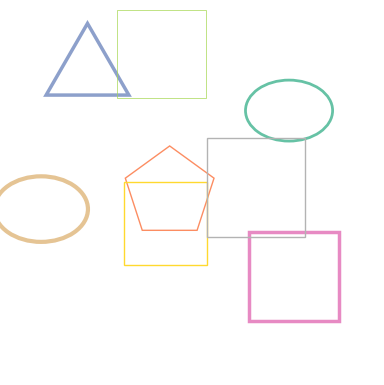[{"shape": "oval", "thickness": 2, "radius": 0.57, "center": [0.751, 0.713]}, {"shape": "pentagon", "thickness": 1, "radius": 0.61, "center": [0.441, 0.5]}, {"shape": "triangle", "thickness": 2.5, "radius": 0.62, "center": [0.227, 0.815]}, {"shape": "square", "thickness": 2.5, "radius": 0.58, "center": [0.764, 0.281]}, {"shape": "square", "thickness": 0.5, "radius": 0.58, "center": [0.42, 0.86]}, {"shape": "square", "thickness": 1, "radius": 0.54, "center": [0.43, 0.42]}, {"shape": "oval", "thickness": 3, "radius": 0.61, "center": [0.107, 0.457]}, {"shape": "square", "thickness": 1, "radius": 0.64, "center": [0.665, 0.513]}]